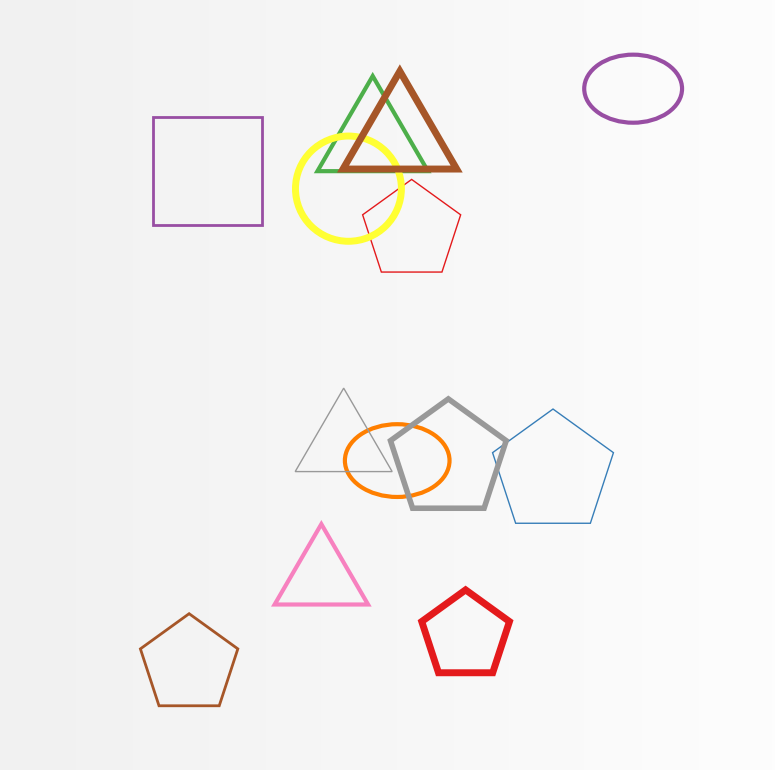[{"shape": "pentagon", "thickness": 2.5, "radius": 0.3, "center": [0.601, 0.174]}, {"shape": "pentagon", "thickness": 0.5, "radius": 0.33, "center": [0.531, 0.7]}, {"shape": "pentagon", "thickness": 0.5, "radius": 0.41, "center": [0.714, 0.387]}, {"shape": "triangle", "thickness": 1.5, "radius": 0.41, "center": [0.481, 0.819]}, {"shape": "square", "thickness": 1, "radius": 0.35, "center": [0.268, 0.778]}, {"shape": "oval", "thickness": 1.5, "radius": 0.32, "center": [0.817, 0.885]}, {"shape": "oval", "thickness": 1.5, "radius": 0.34, "center": [0.513, 0.402]}, {"shape": "circle", "thickness": 2.5, "radius": 0.34, "center": [0.45, 0.755]}, {"shape": "pentagon", "thickness": 1, "radius": 0.33, "center": [0.244, 0.137]}, {"shape": "triangle", "thickness": 2.5, "radius": 0.42, "center": [0.516, 0.823]}, {"shape": "triangle", "thickness": 1.5, "radius": 0.35, "center": [0.415, 0.25]}, {"shape": "triangle", "thickness": 0.5, "radius": 0.36, "center": [0.443, 0.424]}, {"shape": "pentagon", "thickness": 2, "radius": 0.39, "center": [0.578, 0.403]}]